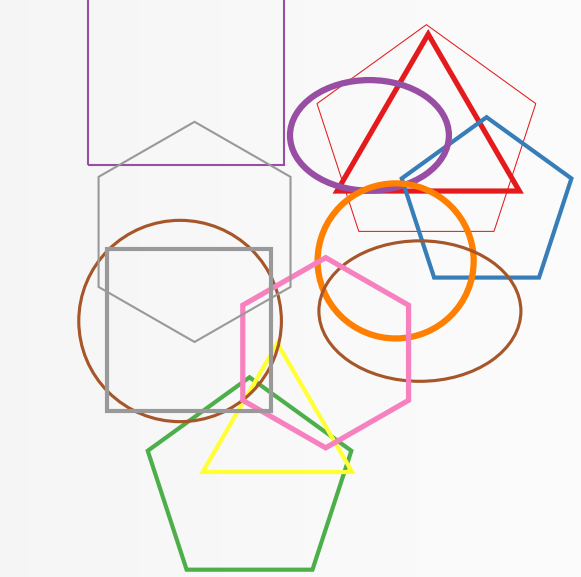[{"shape": "triangle", "thickness": 2.5, "radius": 0.91, "center": [0.737, 0.759]}, {"shape": "pentagon", "thickness": 0.5, "radius": 0.99, "center": [0.734, 0.759]}, {"shape": "pentagon", "thickness": 2, "radius": 0.77, "center": [0.837, 0.643]}, {"shape": "pentagon", "thickness": 2, "radius": 0.92, "center": [0.429, 0.162]}, {"shape": "oval", "thickness": 3, "radius": 0.68, "center": [0.636, 0.765]}, {"shape": "square", "thickness": 1, "radius": 0.85, "center": [0.32, 0.882]}, {"shape": "circle", "thickness": 3, "radius": 0.67, "center": [0.681, 0.547]}, {"shape": "triangle", "thickness": 2, "radius": 0.74, "center": [0.477, 0.256]}, {"shape": "circle", "thickness": 1.5, "radius": 0.87, "center": [0.31, 0.443]}, {"shape": "oval", "thickness": 1.5, "radius": 0.87, "center": [0.722, 0.46]}, {"shape": "hexagon", "thickness": 2.5, "radius": 0.82, "center": [0.56, 0.388]}, {"shape": "hexagon", "thickness": 1, "radius": 0.95, "center": [0.335, 0.598]}, {"shape": "square", "thickness": 2, "radius": 0.7, "center": [0.325, 0.427]}]